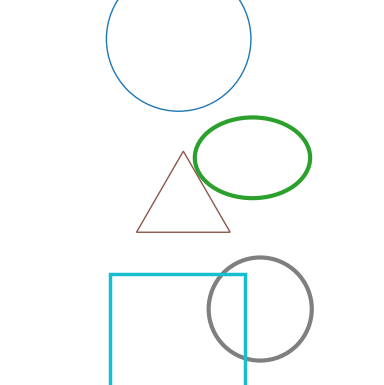[{"shape": "circle", "thickness": 1, "radius": 0.94, "center": [0.464, 0.899]}, {"shape": "oval", "thickness": 3, "radius": 0.75, "center": [0.656, 0.59]}, {"shape": "triangle", "thickness": 1, "radius": 0.7, "center": [0.476, 0.467]}, {"shape": "circle", "thickness": 3, "radius": 0.67, "center": [0.676, 0.197]}, {"shape": "square", "thickness": 2.5, "radius": 0.88, "center": [0.461, 0.114]}]